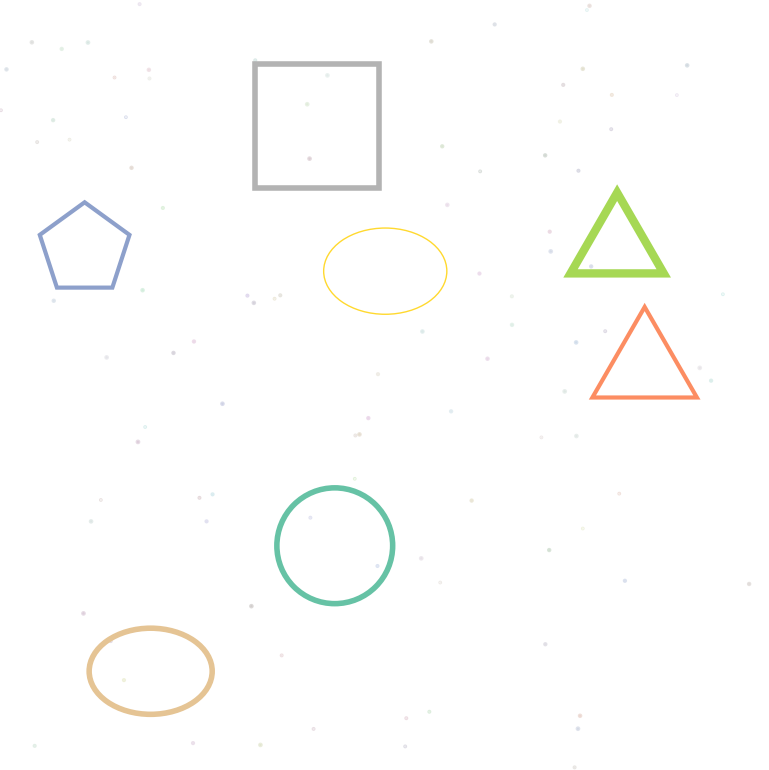[{"shape": "circle", "thickness": 2, "radius": 0.38, "center": [0.435, 0.291]}, {"shape": "triangle", "thickness": 1.5, "radius": 0.39, "center": [0.837, 0.523]}, {"shape": "pentagon", "thickness": 1.5, "radius": 0.31, "center": [0.11, 0.676]}, {"shape": "triangle", "thickness": 3, "radius": 0.35, "center": [0.801, 0.68]}, {"shape": "oval", "thickness": 0.5, "radius": 0.4, "center": [0.5, 0.648]}, {"shape": "oval", "thickness": 2, "radius": 0.4, "center": [0.196, 0.128]}, {"shape": "square", "thickness": 2, "radius": 0.4, "center": [0.412, 0.837]}]